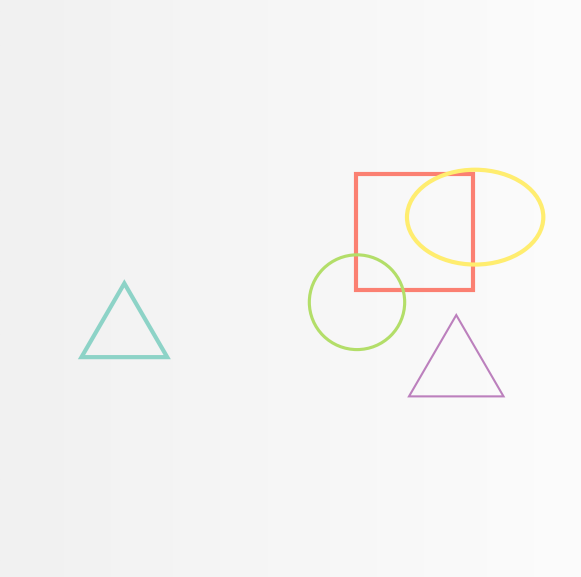[{"shape": "triangle", "thickness": 2, "radius": 0.43, "center": [0.214, 0.423]}, {"shape": "square", "thickness": 2, "radius": 0.5, "center": [0.713, 0.597]}, {"shape": "circle", "thickness": 1.5, "radius": 0.41, "center": [0.614, 0.476]}, {"shape": "triangle", "thickness": 1, "radius": 0.47, "center": [0.785, 0.36]}, {"shape": "oval", "thickness": 2, "radius": 0.59, "center": [0.817, 0.623]}]